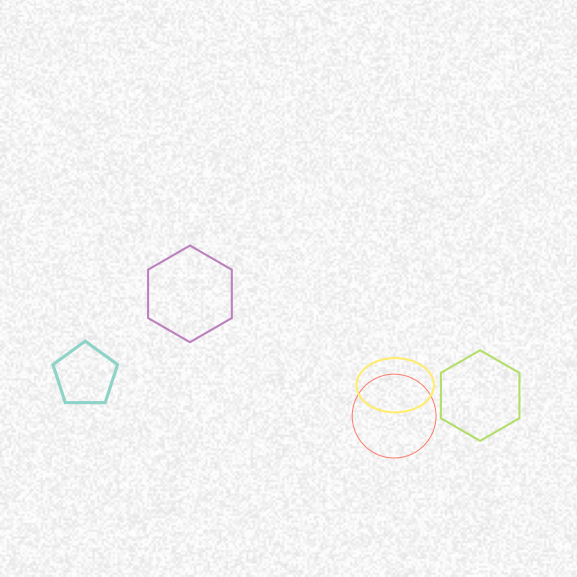[{"shape": "pentagon", "thickness": 1.5, "radius": 0.29, "center": [0.148, 0.35]}, {"shape": "circle", "thickness": 0.5, "radius": 0.36, "center": [0.682, 0.279]}, {"shape": "hexagon", "thickness": 1, "radius": 0.39, "center": [0.831, 0.314]}, {"shape": "hexagon", "thickness": 1, "radius": 0.42, "center": [0.329, 0.49]}, {"shape": "oval", "thickness": 1, "radius": 0.34, "center": [0.684, 0.332]}]